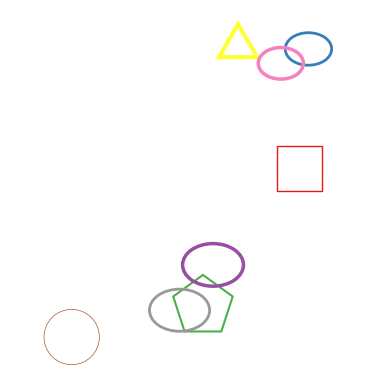[{"shape": "square", "thickness": 1, "radius": 0.29, "center": [0.777, 0.563]}, {"shape": "oval", "thickness": 2, "radius": 0.3, "center": [0.801, 0.873]}, {"shape": "pentagon", "thickness": 1.5, "radius": 0.41, "center": [0.527, 0.205]}, {"shape": "oval", "thickness": 2.5, "radius": 0.4, "center": [0.553, 0.312]}, {"shape": "triangle", "thickness": 3, "radius": 0.29, "center": [0.618, 0.88]}, {"shape": "circle", "thickness": 0.5, "radius": 0.36, "center": [0.186, 0.125]}, {"shape": "oval", "thickness": 2.5, "radius": 0.29, "center": [0.729, 0.836]}, {"shape": "oval", "thickness": 2, "radius": 0.39, "center": [0.466, 0.194]}]